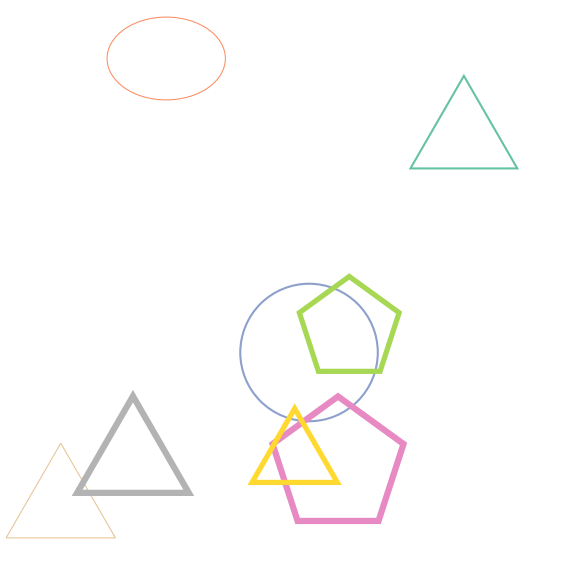[{"shape": "triangle", "thickness": 1, "radius": 0.53, "center": [0.803, 0.761]}, {"shape": "oval", "thickness": 0.5, "radius": 0.51, "center": [0.288, 0.898]}, {"shape": "circle", "thickness": 1, "radius": 0.6, "center": [0.535, 0.389]}, {"shape": "pentagon", "thickness": 3, "radius": 0.6, "center": [0.585, 0.193]}, {"shape": "pentagon", "thickness": 2.5, "radius": 0.45, "center": [0.605, 0.43]}, {"shape": "triangle", "thickness": 2.5, "radius": 0.43, "center": [0.51, 0.206]}, {"shape": "triangle", "thickness": 0.5, "radius": 0.55, "center": [0.105, 0.122]}, {"shape": "triangle", "thickness": 3, "radius": 0.56, "center": [0.23, 0.202]}]